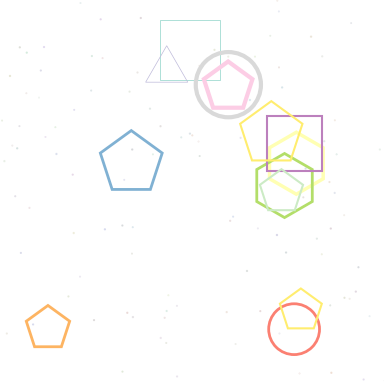[{"shape": "square", "thickness": 0.5, "radius": 0.39, "center": [0.493, 0.869]}, {"shape": "hexagon", "thickness": 2.5, "radius": 0.4, "center": [0.77, 0.576]}, {"shape": "triangle", "thickness": 0.5, "radius": 0.32, "center": [0.433, 0.818]}, {"shape": "circle", "thickness": 2, "radius": 0.33, "center": [0.764, 0.145]}, {"shape": "pentagon", "thickness": 2, "radius": 0.42, "center": [0.341, 0.576]}, {"shape": "pentagon", "thickness": 2, "radius": 0.3, "center": [0.125, 0.147]}, {"shape": "hexagon", "thickness": 2, "radius": 0.42, "center": [0.739, 0.518]}, {"shape": "pentagon", "thickness": 3, "radius": 0.33, "center": [0.593, 0.774]}, {"shape": "circle", "thickness": 3, "radius": 0.42, "center": [0.593, 0.78]}, {"shape": "square", "thickness": 1.5, "radius": 0.36, "center": [0.765, 0.627]}, {"shape": "pentagon", "thickness": 1.5, "radius": 0.29, "center": [0.731, 0.502]}, {"shape": "pentagon", "thickness": 1.5, "radius": 0.29, "center": [0.781, 0.193]}, {"shape": "pentagon", "thickness": 1.5, "radius": 0.43, "center": [0.705, 0.652]}]